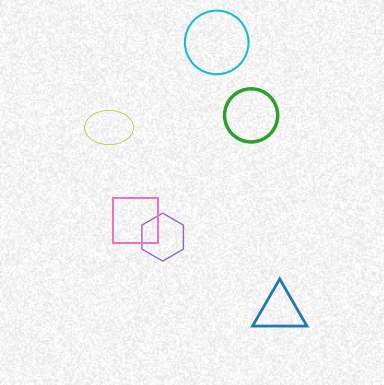[{"shape": "triangle", "thickness": 2, "radius": 0.41, "center": [0.727, 0.194]}, {"shape": "circle", "thickness": 2.5, "radius": 0.35, "center": [0.652, 0.7]}, {"shape": "hexagon", "thickness": 1, "radius": 0.31, "center": [0.423, 0.384]}, {"shape": "square", "thickness": 1.5, "radius": 0.29, "center": [0.353, 0.426]}, {"shape": "oval", "thickness": 0.5, "radius": 0.32, "center": [0.283, 0.669]}, {"shape": "circle", "thickness": 1.5, "radius": 0.41, "center": [0.563, 0.89]}]